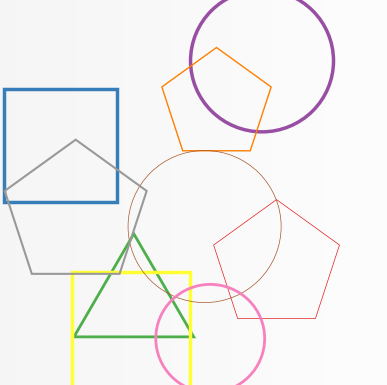[{"shape": "pentagon", "thickness": 0.5, "radius": 0.85, "center": [0.714, 0.311]}, {"shape": "square", "thickness": 2.5, "radius": 0.73, "center": [0.157, 0.623]}, {"shape": "triangle", "thickness": 2, "radius": 0.89, "center": [0.345, 0.214]}, {"shape": "circle", "thickness": 2.5, "radius": 0.92, "center": [0.676, 0.842]}, {"shape": "pentagon", "thickness": 1, "radius": 0.74, "center": [0.559, 0.728]}, {"shape": "square", "thickness": 2.5, "radius": 0.76, "center": [0.339, 0.141]}, {"shape": "circle", "thickness": 0.5, "radius": 0.99, "center": [0.528, 0.412]}, {"shape": "circle", "thickness": 2, "radius": 0.7, "center": [0.543, 0.121]}, {"shape": "pentagon", "thickness": 1.5, "radius": 0.96, "center": [0.195, 0.445]}]